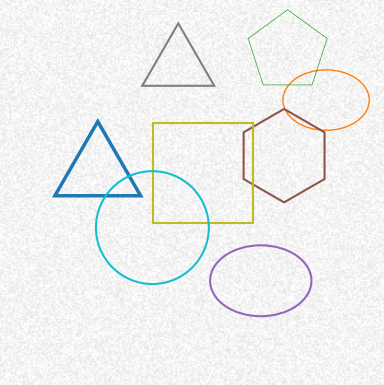[{"shape": "triangle", "thickness": 2.5, "radius": 0.64, "center": [0.254, 0.556]}, {"shape": "oval", "thickness": 1, "radius": 0.56, "center": [0.847, 0.74]}, {"shape": "pentagon", "thickness": 0.5, "radius": 0.54, "center": [0.747, 0.867]}, {"shape": "oval", "thickness": 1.5, "radius": 0.66, "center": [0.677, 0.271]}, {"shape": "hexagon", "thickness": 1.5, "radius": 0.61, "center": [0.738, 0.596]}, {"shape": "triangle", "thickness": 1.5, "radius": 0.54, "center": [0.463, 0.831]}, {"shape": "square", "thickness": 1.5, "radius": 0.65, "center": [0.527, 0.551]}, {"shape": "circle", "thickness": 1.5, "radius": 0.73, "center": [0.396, 0.409]}]